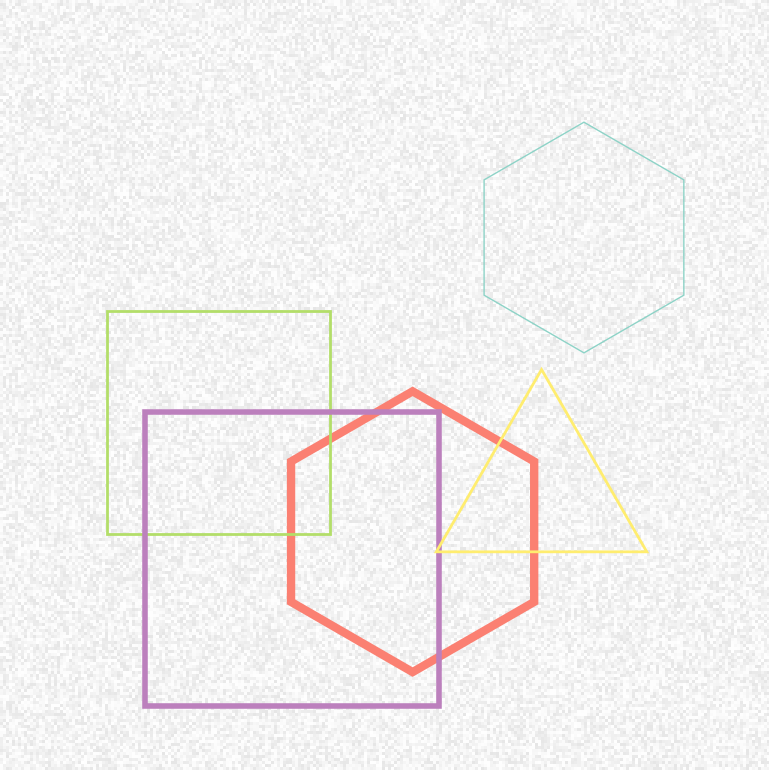[{"shape": "hexagon", "thickness": 0.5, "radius": 0.75, "center": [0.758, 0.692]}, {"shape": "hexagon", "thickness": 3, "radius": 0.91, "center": [0.536, 0.309]}, {"shape": "square", "thickness": 1, "radius": 0.72, "center": [0.284, 0.451]}, {"shape": "square", "thickness": 2, "radius": 0.96, "center": [0.379, 0.274]}, {"shape": "triangle", "thickness": 1, "radius": 0.79, "center": [0.703, 0.362]}]